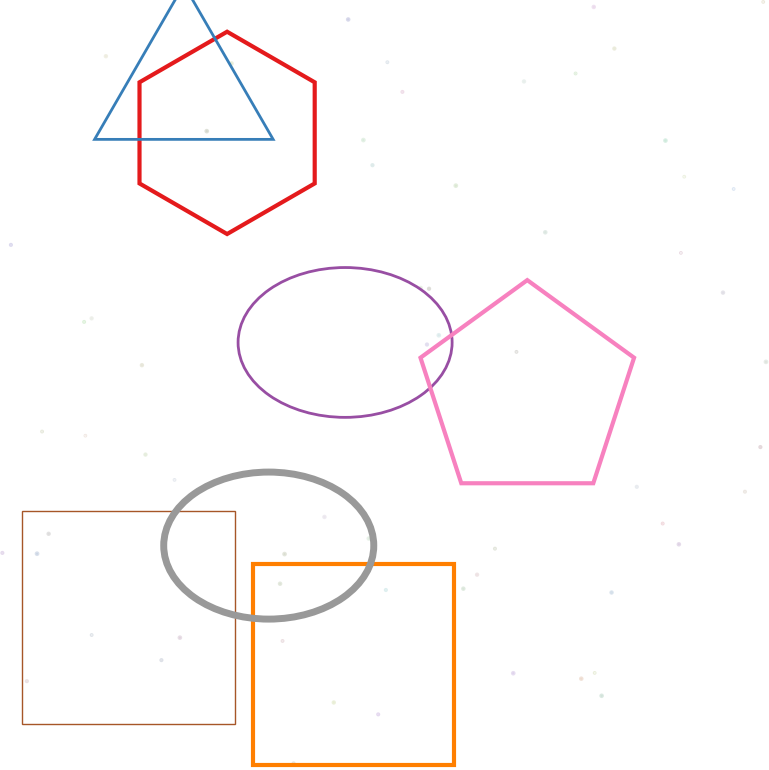[{"shape": "hexagon", "thickness": 1.5, "radius": 0.66, "center": [0.295, 0.827]}, {"shape": "triangle", "thickness": 1, "radius": 0.67, "center": [0.239, 0.886]}, {"shape": "oval", "thickness": 1, "radius": 0.69, "center": [0.448, 0.555]}, {"shape": "square", "thickness": 1.5, "radius": 0.65, "center": [0.459, 0.137]}, {"shape": "square", "thickness": 0.5, "radius": 0.69, "center": [0.167, 0.198]}, {"shape": "pentagon", "thickness": 1.5, "radius": 0.73, "center": [0.685, 0.49]}, {"shape": "oval", "thickness": 2.5, "radius": 0.68, "center": [0.349, 0.291]}]